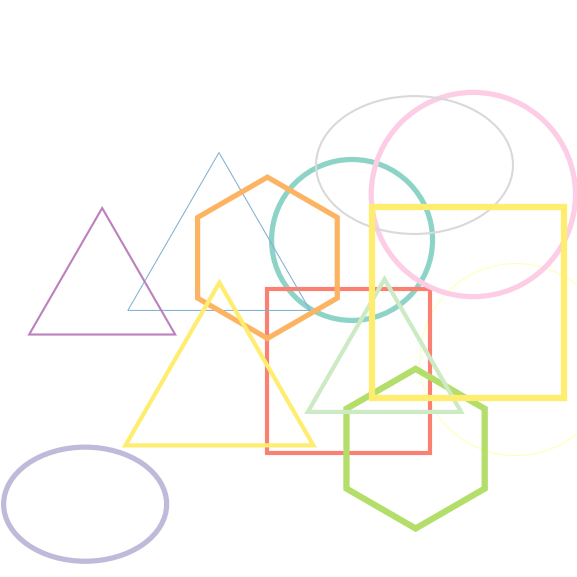[{"shape": "circle", "thickness": 2.5, "radius": 0.7, "center": [0.61, 0.584]}, {"shape": "circle", "thickness": 0.5, "radius": 0.83, "center": [0.893, 0.376]}, {"shape": "oval", "thickness": 2.5, "radius": 0.71, "center": [0.147, 0.126]}, {"shape": "square", "thickness": 2, "radius": 0.71, "center": [0.604, 0.357]}, {"shape": "triangle", "thickness": 0.5, "radius": 0.91, "center": [0.379, 0.553]}, {"shape": "hexagon", "thickness": 2.5, "radius": 0.7, "center": [0.463, 0.553]}, {"shape": "hexagon", "thickness": 3, "radius": 0.69, "center": [0.72, 0.222]}, {"shape": "circle", "thickness": 2.5, "radius": 0.88, "center": [0.82, 0.662]}, {"shape": "oval", "thickness": 1, "radius": 0.85, "center": [0.718, 0.713]}, {"shape": "triangle", "thickness": 1, "radius": 0.73, "center": [0.177, 0.493]}, {"shape": "triangle", "thickness": 2, "radius": 0.77, "center": [0.666, 0.362]}, {"shape": "square", "thickness": 3, "radius": 0.83, "center": [0.81, 0.475]}, {"shape": "triangle", "thickness": 2, "radius": 0.94, "center": [0.38, 0.322]}]